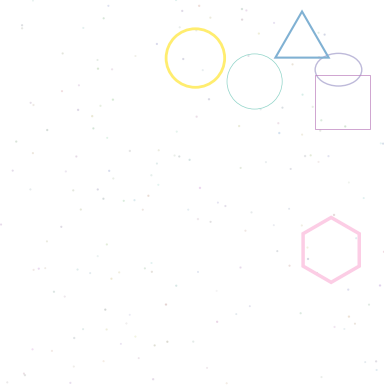[{"shape": "circle", "thickness": 0.5, "radius": 0.36, "center": [0.661, 0.788]}, {"shape": "oval", "thickness": 1, "radius": 0.3, "center": [0.879, 0.819]}, {"shape": "triangle", "thickness": 1.5, "radius": 0.4, "center": [0.784, 0.89]}, {"shape": "hexagon", "thickness": 2.5, "radius": 0.42, "center": [0.86, 0.351]}, {"shape": "square", "thickness": 0.5, "radius": 0.35, "center": [0.89, 0.735]}, {"shape": "circle", "thickness": 2, "radius": 0.38, "center": [0.507, 0.849]}]